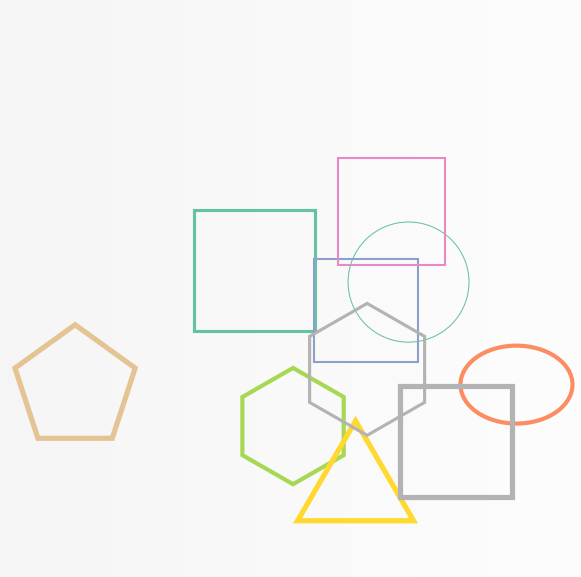[{"shape": "circle", "thickness": 0.5, "radius": 0.52, "center": [0.703, 0.511]}, {"shape": "square", "thickness": 1.5, "radius": 0.52, "center": [0.438, 0.531]}, {"shape": "oval", "thickness": 2, "radius": 0.48, "center": [0.889, 0.333]}, {"shape": "square", "thickness": 1, "radius": 0.45, "center": [0.629, 0.462]}, {"shape": "square", "thickness": 1, "radius": 0.46, "center": [0.674, 0.632]}, {"shape": "hexagon", "thickness": 2, "radius": 0.5, "center": [0.504, 0.261]}, {"shape": "triangle", "thickness": 2.5, "radius": 0.58, "center": [0.612, 0.155]}, {"shape": "pentagon", "thickness": 2.5, "radius": 0.54, "center": [0.129, 0.328]}, {"shape": "hexagon", "thickness": 1.5, "radius": 0.57, "center": [0.632, 0.36]}, {"shape": "square", "thickness": 2.5, "radius": 0.48, "center": [0.785, 0.234]}]